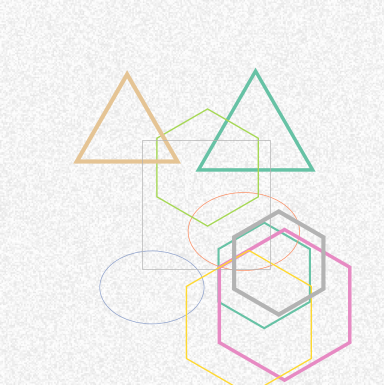[{"shape": "hexagon", "thickness": 1.5, "radius": 0.69, "center": [0.686, 0.285]}, {"shape": "triangle", "thickness": 2.5, "radius": 0.86, "center": [0.664, 0.644]}, {"shape": "oval", "thickness": 0.5, "radius": 0.72, "center": [0.633, 0.399]}, {"shape": "oval", "thickness": 0.5, "radius": 0.68, "center": [0.395, 0.254]}, {"shape": "hexagon", "thickness": 2.5, "radius": 0.98, "center": [0.739, 0.208]}, {"shape": "hexagon", "thickness": 1, "radius": 0.76, "center": [0.539, 0.565]}, {"shape": "hexagon", "thickness": 1, "radius": 0.94, "center": [0.646, 0.162]}, {"shape": "triangle", "thickness": 3, "radius": 0.75, "center": [0.33, 0.656]}, {"shape": "hexagon", "thickness": 3, "radius": 0.67, "center": [0.724, 0.317]}, {"shape": "square", "thickness": 0.5, "radius": 0.84, "center": [0.535, 0.469]}]